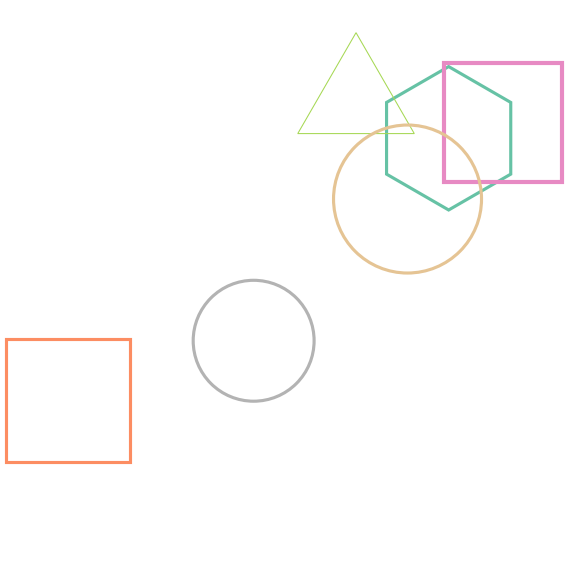[{"shape": "hexagon", "thickness": 1.5, "radius": 0.62, "center": [0.777, 0.76]}, {"shape": "square", "thickness": 1.5, "radius": 0.53, "center": [0.118, 0.306]}, {"shape": "square", "thickness": 2, "radius": 0.51, "center": [0.871, 0.787]}, {"shape": "triangle", "thickness": 0.5, "radius": 0.58, "center": [0.616, 0.826]}, {"shape": "circle", "thickness": 1.5, "radius": 0.64, "center": [0.706, 0.654]}, {"shape": "circle", "thickness": 1.5, "radius": 0.52, "center": [0.439, 0.409]}]